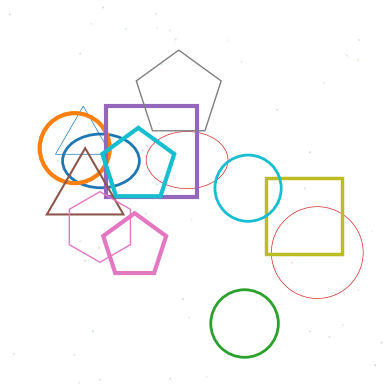[{"shape": "oval", "thickness": 2, "radius": 0.5, "center": [0.262, 0.582]}, {"shape": "triangle", "thickness": 0.5, "radius": 0.42, "center": [0.216, 0.641]}, {"shape": "circle", "thickness": 3, "radius": 0.45, "center": [0.194, 0.615]}, {"shape": "circle", "thickness": 2, "radius": 0.44, "center": [0.635, 0.16]}, {"shape": "circle", "thickness": 0.5, "radius": 0.6, "center": [0.824, 0.344]}, {"shape": "oval", "thickness": 0.5, "radius": 0.53, "center": [0.486, 0.584]}, {"shape": "square", "thickness": 3, "radius": 0.59, "center": [0.393, 0.607]}, {"shape": "triangle", "thickness": 1.5, "radius": 0.57, "center": [0.221, 0.5]}, {"shape": "hexagon", "thickness": 1, "radius": 0.46, "center": [0.259, 0.41]}, {"shape": "pentagon", "thickness": 3, "radius": 0.43, "center": [0.35, 0.36]}, {"shape": "pentagon", "thickness": 1, "radius": 0.58, "center": [0.464, 0.754]}, {"shape": "square", "thickness": 2.5, "radius": 0.49, "center": [0.79, 0.439]}, {"shape": "pentagon", "thickness": 3, "radius": 0.49, "center": [0.359, 0.57]}, {"shape": "circle", "thickness": 2, "radius": 0.43, "center": [0.644, 0.511]}]